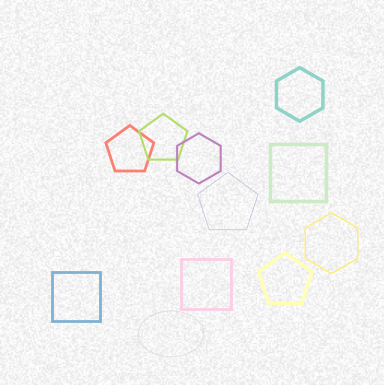[{"shape": "hexagon", "thickness": 2.5, "radius": 0.35, "center": [0.778, 0.755]}, {"shape": "pentagon", "thickness": 2.5, "radius": 0.36, "center": [0.741, 0.271]}, {"shape": "pentagon", "thickness": 0.5, "radius": 0.41, "center": [0.592, 0.47]}, {"shape": "pentagon", "thickness": 2, "radius": 0.33, "center": [0.337, 0.609]}, {"shape": "square", "thickness": 2, "radius": 0.31, "center": [0.197, 0.23]}, {"shape": "pentagon", "thickness": 1.5, "radius": 0.33, "center": [0.424, 0.639]}, {"shape": "square", "thickness": 2, "radius": 0.32, "center": [0.536, 0.261]}, {"shape": "oval", "thickness": 0.5, "radius": 0.43, "center": [0.444, 0.133]}, {"shape": "hexagon", "thickness": 1.5, "radius": 0.33, "center": [0.517, 0.589]}, {"shape": "square", "thickness": 2.5, "radius": 0.37, "center": [0.774, 0.553]}, {"shape": "hexagon", "thickness": 1, "radius": 0.39, "center": [0.861, 0.368]}]